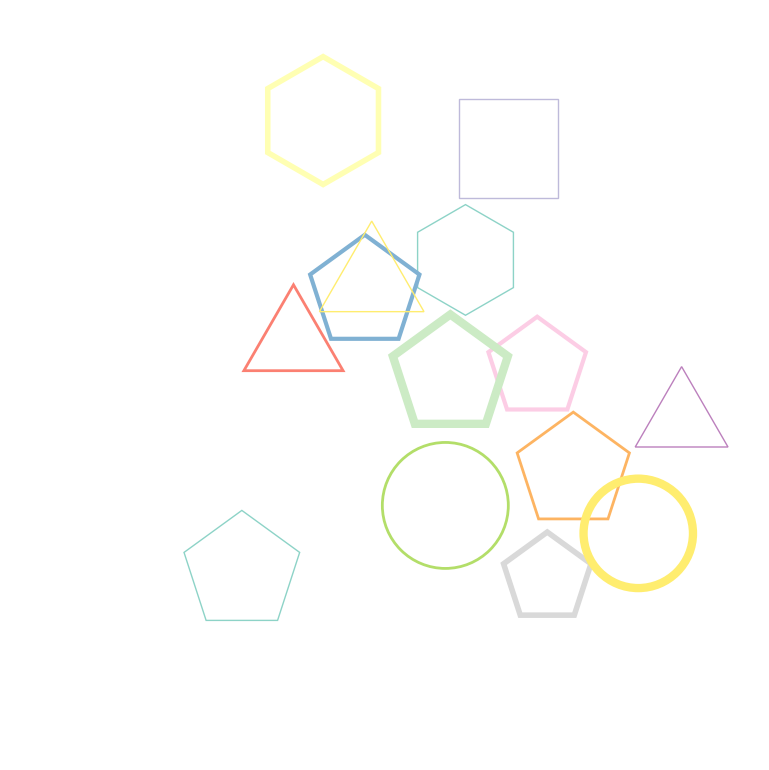[{"shape": "hexagon", "thickness": 0.5, "radius": 0.36, "center": [0.605, 0.662]}, {"shape": "pentagon", "thickness": 0.5, "radius": 0.39, "center": [0.314, 0.258]}, {"shape": "hexagon", "thickness": 2, "radius": 0.42, "center": [0.42, 0.843]}, {"shape": "square", "thickness": 0.5, "radius": 0.32, "center": [0.661, 0.807]}, {"shape": "triangle", "thickness": 1, "radius": 0.37, "center": [0.381, 0.556]}, {"shape": "pentagon", "thickness": 1.5, "radius": 0.37, "center": [0.474, 0.62]}, {"shape": "pentagon", "thickness": 1, "radius": 0.38, "center": [0.745, 0.388]}, {"shape": "circle", "thickness": 1, "radius": 0.41, "center": [0.578, 0.344]}, {"shape": "pentagon", "thickness": 1.5, "radius": 0.33, "center": [0.698, 0.522]}, {"shape": "pentagon", "thickness": 2, "radius": 0.3, "center": [0.711, 0.249]}, {"shape": "triangle", "thickness": 0.5, "radius": 0.35, "center": [0.885, 0.454]}, {"shape": "pentagon", "thickness": 3, "radius": 0.39, "center": [0.585, 0.513]}, {"shape": "triangle", "thickness": 0.5, "radius": 0.39, "center": [0.483, 0.634]}, {"shape": "circle", "thickness": 3, "radius": 0.36, "center": [0.829, 0.307]}]